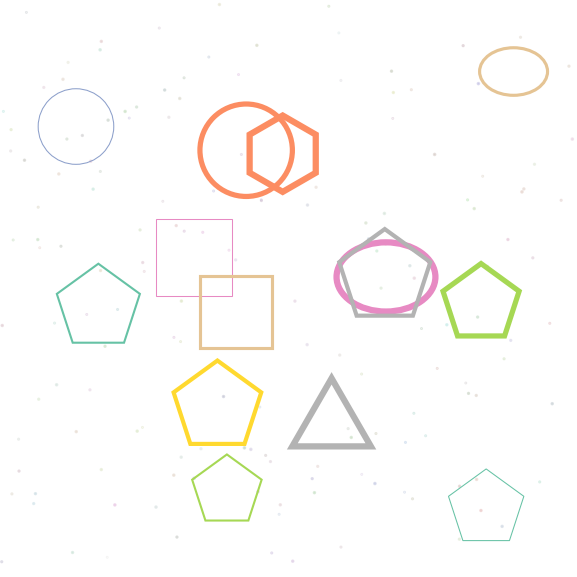[{"shape": "pentagon", "thickness": 1, "radius": 0.38, "center": [0.17, 0.467]}, {"shape": "pentagon", "thickness": 0.5, "radius": 0.34, "center": [0.842, 0.119]}, {"shape": "circle", "thickness": 2.5, "radius": 0.4, "center": [0.426, 0.739]}, {"shape": "hexagon", "thickness": 3, "radius": 0.33, "center": [0.49, 0.733]}, {"shape": "circle", "thickness": 0.5, "radius": 0.33, "center": [0.132, 0.78]}, {"shape": "square", "thickness": 0.5, "radius": 0.33, "center": [0.336, 0.553]}, {"shape": "oval", "thickness": 3, "radius": 0.43, "center": [0.668, 0.52]}, {"shape": "pentagon", "thickness": 2.5, "radius": 0.35, "center": [0.833, 0.473]}, {"shape": "pentagon", "thickness": 1, "radius": 0.32, "center": [0.393, 0.149]}, {"shape": "pentagon", "thickness": 2, "radius": 0.4, "center": [0.376, 0.295]}, {"shape": "oval", "thickness": 1.5, "radius": 0.29, "center": [0.889, 0.875]}, {"shape": "square", "thickness": 1.5, "radius": 0.31, "center": [0.409, 0.458]}, {"shape": "triangle", "thickness": 3, "radius": 0.39, "center": [0.574, 0.265]}, {"shape": "pentagon", "thickness": 2, "radius": 0.41, "center": [0.666, 0.52]}]